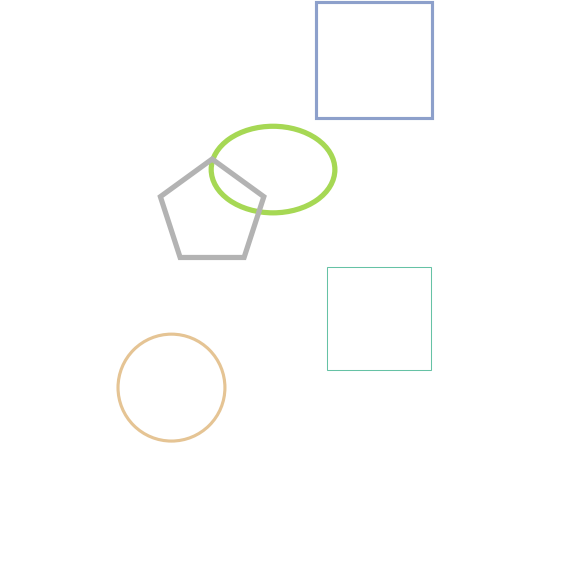[{"shape": "square", "thickness": 0.5, "radius": 0.45, "center": [0.656, 0.447]}, {"shape": "square", "thickness": 1.5, "radius": 0.5, "center": [0.648, 0.896]}, {"shape": "oval", "thickness": 2.5, "radius": 0.54, "center": [0.473, 0.706]}, {"shape": "circle", "thickness": 1.5, "radius": 0.46, "center": [0.297, 0.328]}, {"shape": "pentagon", "thickness": 2.5, "radius": 0.47, "center": [0.367, 0.629]}]